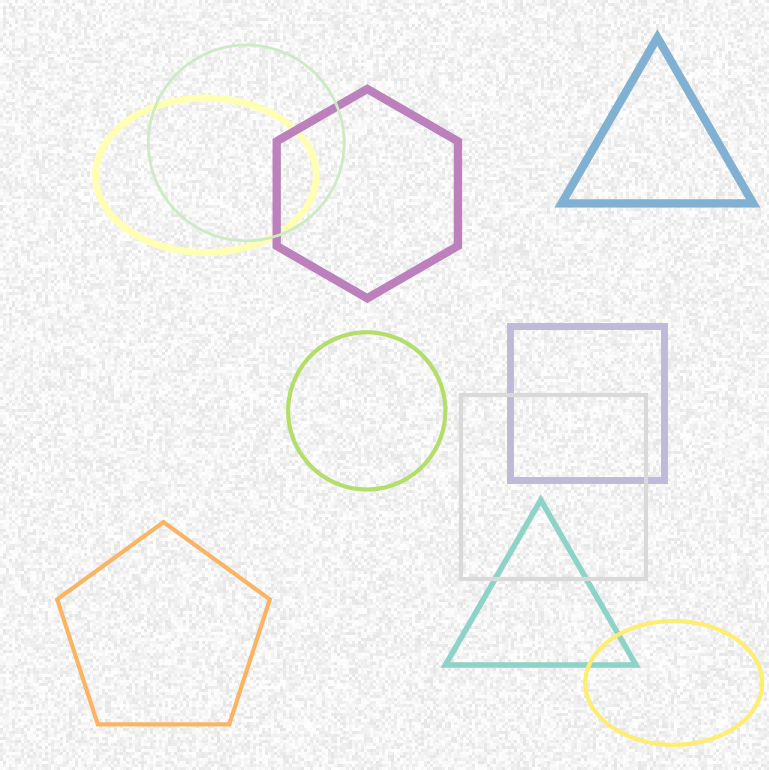[{"shape": "triangle", "thickness": 2, "radius": 0.71, "center": [0.702, 0.208]}, {"shape": "oval", "thickness": 2.5, "radius": 0.72, "center": [0.267, 0.772]}, {"shape": "square", "thickness": 2.5, "radius": 0.5, "center": [0.762, 0.476]}, {"shape": "triangle", "thickness": 3, "radius": 0.72, "center": [0.854, 0.808]}, {"shape": "pentagon", "thickness": 1.5, "radius": 0.73, "center": [0.212, 0.177]}, {"shape": "circle", "thickness": 1.5, "radius": 0.51, "center": [0.476, 0.466]}, {"shape": "square", "thickness": 1.5, "radius": 0.6, "center": [0.719, 0.367]}, {"shape": "hexagon", "thickness": 3, "radius": 0.68, "center": [0.477, 0.749]}, {"shape": "circle", "thickness": 1, "radius": 0.64, "center": [0.32, 0.814]}, {"shape": "oval", "thickness": 1.5, "radius": 0.57, "center": [0.875, 0.113]}]